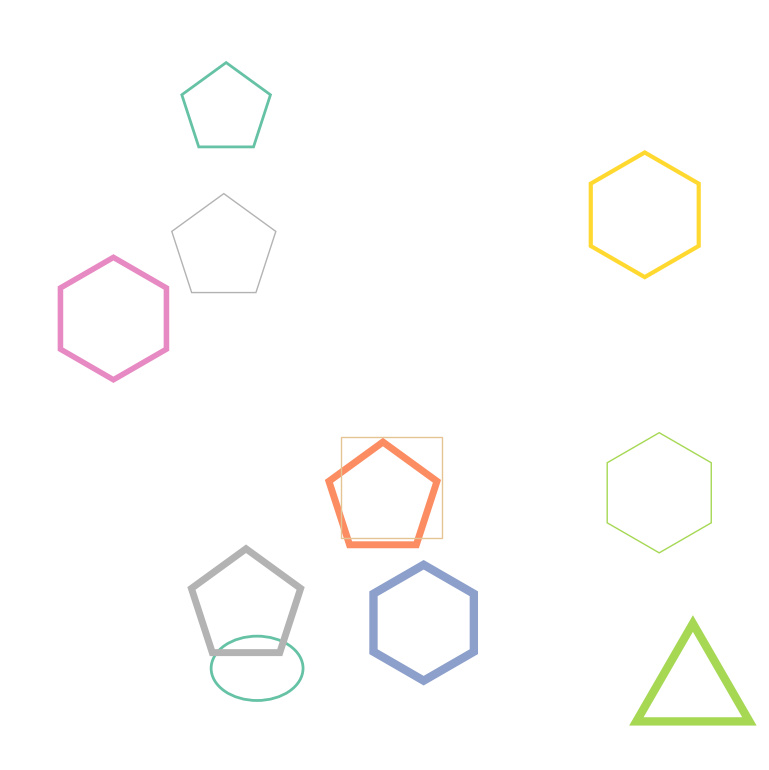[{"shape": "pentagon", "thickness": 1, "radius": 0.3, "center": [0.294, 0.858]}, {"shape": "oval", "thickness": 1, "radius": 0.3, "center": [0.334, 0.132]}, {"shape": "pentagon", "thickness": 2.5, "radius": 0.37, "center": [0.497, 0.352]}, {"shape": "hexagon", "thickness": 3, "radius": 0.38, "center": [0.55, 0.191]}, {"shape": "hexagon", "thickness": 2, "radius": 0.4, "center": [0.147, 0.586]}, {"shape": "triangle", "thickness": 3, "radius": 0.42, "center": [0.9, 0.105]}, {"shape": "hexagon", "thickness": 0.5, "radius": 0.39, "center": [0.856, 0.36]}, {"shape": "hexagon", "thickness": 1.5, "radius": 0.4, "center": [0.837, 0.721]}, {"shape": "square", "thickness": 0.5, "radius": 0.33, "center": [0.509, 0.367]}, {"shape": "pentagon", "thickness": 0.5, "radius": 0.36, "center": [0.291, 0.678]}, {"shape": "pentagon", "thickness": 2.5, "radius": 0.37, "center": [0.32, 0.213]}]